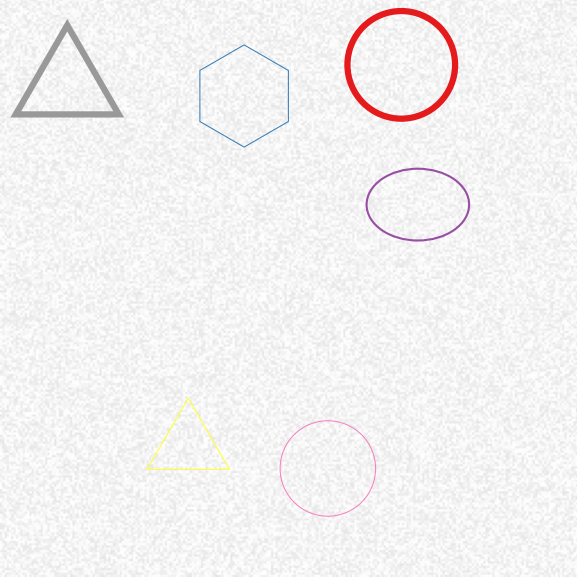[{"shape": "circle", "thickness": 3, "radius": 0.47, "center": [0.695, 0.887]}, {"shape": "hexagon", "thickness": 0.5, "radius": 0.44, "center": [0.423, 0.833]}, {"shape": "oval", "thickness": 1, "radius": 0.44, "center": [0.724, 0.645]}, {"shape": "triangle", "thickness": 0.5, "radius": 0.41, "center": [0.326, 0.227]}, {"shape": "circle", "thickness": 0.5, "radius": 0.41, "center": [0.568, 0.188]}, {"shape": "triangle", "thickness": 3, "radius": 0.51, "center": [0.116, 0.853]}]